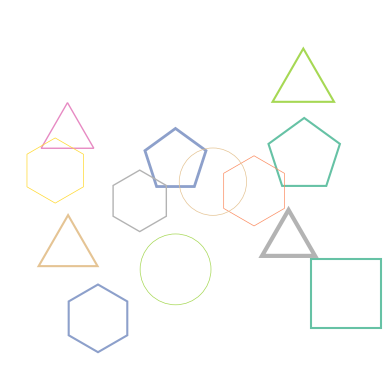[{"shape": "pentagon", "thickness": 1.5, "radius": 0.49, "center": [0.79, 0.596]}, {"shape": "square", "thickness": 1.5, "radius": 0.45, "center": [0.899, 0.237]}, {"shape": "hexagon", "thickness": 0.5, "radius": 0.46, "center": [0.66, 0.504]}, {"shape": "hexagon", "thickness": 1.5, "radius": 0.44, "center": [0.255, 0.173]}, {"shape": "pentagon", "thickness": 2, "radius": 0.42, "center": [0.456, 0.583]}, {"shape": "triangle", "thickness": 1, "radius": 0.39, "center": [0.175, 0.654]}, {"shape": "circle", "thickness": 0.5, "radius": 0.46, "center": [0.456, 0.3]}, {"shape": "triangle", "thickness": 1.5, "radius": 0.46, "center": [0.788, 0.782]}, {"shape": "hexagon", "thickness": 0.5, "radius": 0.42, "center": [0.143, 0.557]}, {"shape": "triangle", "thickness": 1.5, "radius": 0.44, "center": [0.177, 0.353]}, {"shape": "circle", "thickness": 0.5, "radius": 0.44, "center": [0.553, 0.528]}, {"shape": "hexagon", "thickness": 1, "radius": 0.4, "center": [0.363, 0.478]}, {"shape": "triangle", "thickness": 3, "radius": 0.4, "center": [0.749, 0.375]}]